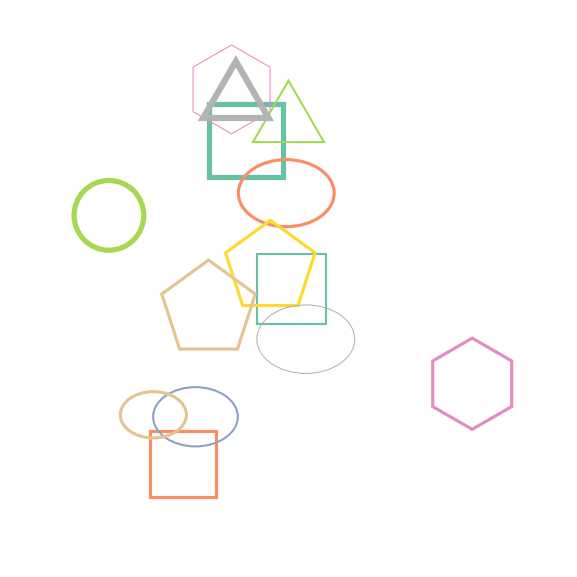[{"shape": "square", "thickness": 1, "radius": 0.3, "center": [0.505, 0.499]}, {"shape": "square", "thickness": 2.5, "radius": 0.32, "center": [0.426, 0.756]}, {"shape": "oval", "thickness": 1.5, "radius": 0.41, "center": [0.496, 0.665]}, {"shape": "square", "thickness": 1.5, "radius": 0.29, "center": [0.316, 0.195]}, {"shape": "oval", "thickness": 1, "radius": 0.37, "center": [0.338, 0.277]}, {"shape": "hexagon", "thickness": 1.5, "radius": 0.39, "center": [0.818, 0.335]}, {"shape": "hexagon", "thickness": 0.5, "radius": 0.38, "center": [0.401, 0.844]}, {"shape": "circle", "thickness": 2.5, "radius": 0.3, "center": [0.189, 0.626]}, {"shape": "triangle", "thickness": 1, "radius": 0.35, "center": [0.5, 0.789]}, {"shape": "pentagon", "thickness": 1.5, "radius": 0.41, "center": [0.468, 0.536]}, {"shape": "oval", "thickness": 1.5, "radius": 0.29, "center": [0.266, 0.281]}, {"shape": "pentagon", "thickness": 1.5, "radius": 0.43, "center": [0.361, 0.464]}, {"shape": "oval", "thickness": 0.5, "radius": 0.42, "center": [0.529, 0.412]}, {"shape": "triangle", "thickness": 3, "radius": 0.33, "center": [0.408, 0.828]}]